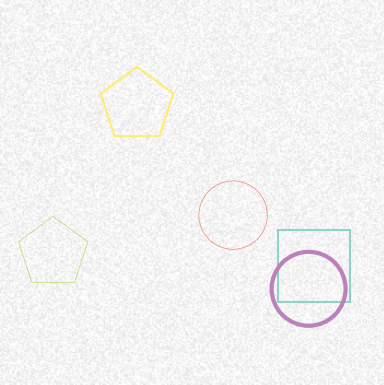[{"shape": "square", "thickness": 1.5, "radius": 0.47, "center": [0.817, 0.309]}, {"shape": "circle", "thickness": 0.5, "radius": 0.44, "center": [0.605, 0.441]}, {"shape": "pentagon", "thickness": 0.5, "radius": 0.47, "center": [0.138, 0.343]}, {"shape": "circle", "thickness": 3, "radius": 0.48, "center": [0.802, 0.25]}, {"shape": "pentagon", "thickness": 1.5, "radius": 0.5, "center": [0.356, 0.727]}]